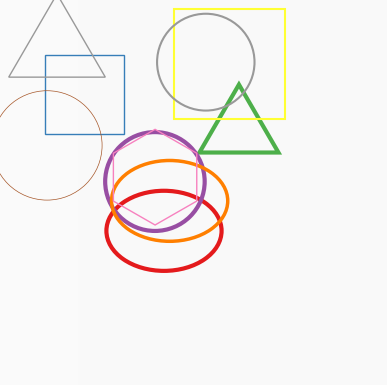[{"shape": "oval", "thickness": 3, "radius": 0.74, "center": [0.423, 0.4]}, {"shape": "square", "thickness": 1, "radius": 0.51, "center": [0.219, 0.755]}, {"shape": "triangle", "thickness": 3, "radius": 0.59, "center": [0.617, 0.663]}, {"shape": "circle", "thickness": 3, "radius": 0.64, "center": [0.4, 0.529]}, {"shape": "oval", "thickness": 2.5, "radius": 0.75, "center": [0.438, 0.478]}, {"shape": "square", "thickness": 1.5, "radius": 0.72, "center": [0.593, 0.834]}, {"shape": "circle", "thickness": 0.5, "radius": 0.71, "center": [0.121, 0.622]}, {"shape": "hexagon", "thickness": 1, "radius": 0.62, "center": [0.4, 0.54]}, {"shape": "triangle", "thickness": 1, "radius": 0.72, "center": [0.147, 0.872]}, {"shape": "circle", "thickness": 1.5, "radius": 0.63, "center": [0.531, 0.839]}]